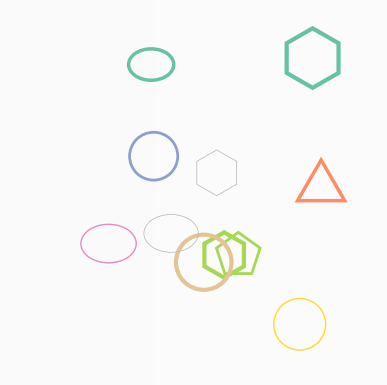[{"shape": "hexagon", "thickness": 3, "radius": 0.39, "center": [0.807, 0.849]}, {"shape": "oval", "thickness": 2.5, "radius": 0.29, "center": [0.39, 0.832]}, {"shape": "triangle", "thickness": 2.5, "radius": 0.35, "center": [0.829, 0.514]}, {"shape": "circle", "thickness": 2, "radius": 0.31, "center": [0.397, 0.594]}, {"shape": "oval", "thickness": 1, "radius": 0.36, "center": [0.28, 0.367]}, {"shape": "pentagon", "thickness": 2, "radius": 0.3, "center": [0.615, 0.337]}, {"shape": "hexagon", "thickness": 3, "radius": 0.29, "center": [0.578, 0.338]}, {"shape": "circle", "thickness": 1, "radius": 0.33, "center": [0.773, 0.158]}, {"shape": "circle", "thickness": 3, "radius": 0.36, "center": [0.526, 0.319]}, {"shape": "hexagon", "thickness": 0.5, "radius": 0.3, "center": [0.559, 0.551]}, {"shape": "oval", "thickness": 0.5, "radius": 0.35, "center": [0.441, 0.394]}]